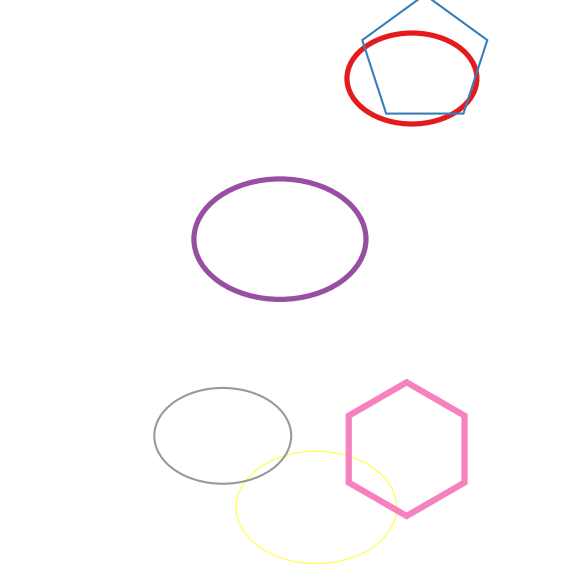[{"shape": "oval", "thickness": 2.5, "radius": 0.56, "center": [0.713, 0.863]}, {"shape": "pentagon", "thickness": 1, "radius": 0.57, "center": [0.736, 0.895]}, {"shape": "oval", "thickness": 2.5, "radius": 0.74, "center": [0.485, 0.585]}, {"shape": "oval", "thickness": 0.5, "radius": 0.69, "center": [0.548, 0.121]}, {"shape": "hexagon", "thickness": 3, "radius": 0.58, "center": [0.704, 0.221]}, {"shape": "oval", "thickness": 1, "radius": 0.59, "center": [0.386, 0.244]}]